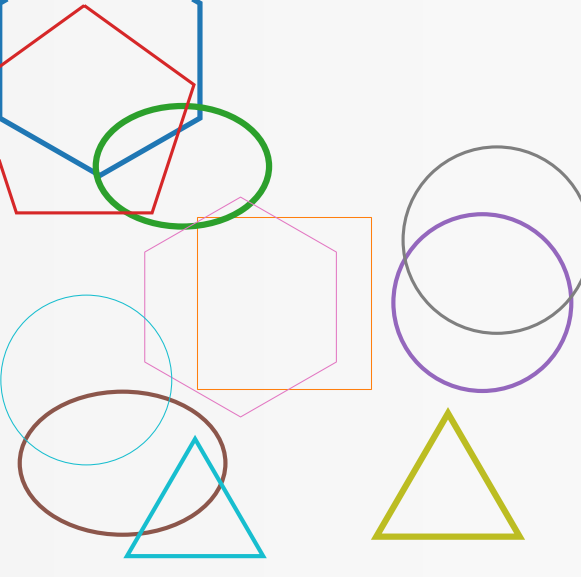[{"shape": "hexagon", "thickness": 2.5, "radius": 0.99, "center": [0.172, 0.894]}, {"shape": "square", "thickness": 0.5, "radius": 0.75, "center": [0.489, 0.474]}, {"shape": "oval", "thickness": 3, "radius": 0.75, "center": [0.314, 0.711]}, {"shape": "pentagon", "thickness": 1.5, "radius": 0.99, "center": [0.145, 0.791]}, {"shape": "circle", "thickness": 2, "radius": 0.77, "center": [0.83, 0.475]}, {"shape": "oval", "thickness": 2, "radius": 0.88, "center": [0.211, 0.197]}, {"shape": "hexagon", "thickness": 0.5, "radius": 0.95, "center": [0.414, 0.467]}, {"shape": "circle", "thickness": 1.5, "radius": 0.81, "center": [0.855, 0.583]}, {"shape": "triangle", "thickness": 3, "radius": 0.71, "center": [0.771, 0.141]}, {"shape": "triangle", "thickness": 2, "radius": 0.68, "center": [0.336, 0.104]}, {"shape": "circle", "thickness": 0.5, "radius": 0.74, "center": [0.148, 0.341]}]